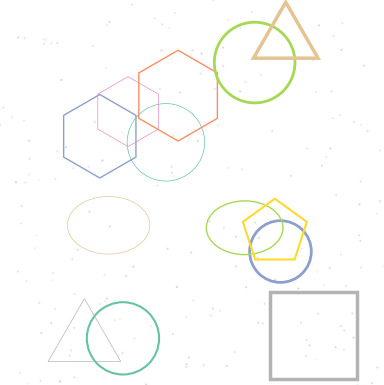[{"shape": "circle", "thickness": 0.5, "radius": 0.5, "center": [0.431, 0.63]}, {"shape": "circle", "thickness": 1.5, "radius": 0.47, "center": [0.319, 0.121]}, {"shape": "hexagon", "thickness": 1, "radius": 0.59, "center": [0.463, 0.752]}, {"shape": "circle", "thickness": 2, "radius": 0.4, "center": [0.728, 0.347]}, {"shape": "hexagon", "thickness": 1, "radius": 0.54, "center": [0.259, 0.646]}, {"shape": "hexagon", "thickness": 0.5, "radius": 0.45, "center": [0.333, 0.71]}, {"shape": "oval", "thickness": 1, "radius": 0.5, "center": [0.636, 0.408]}, {"shape": "circle", "thickness": 2, "radius": 0.52, "center": [0.661, 0.838]}, {"shape": "pentagon", "thickness": 1.5, "radius": 0.44, "center": [0.714, 0.397]}, {"shape": "triangle", "thickness": 2.5, "radius": 0.48, "center": [0.742, 0.897]}, {"shape": "oval", "thickness": 0.5, "radius": 0.53, "center": [0.282, 0.415]}, {"shape": "square", "thickness": 2.5, "radius": 0.56, "center": [0.815, 0.129]}, {"shape": "triangle", "thickness": 0.5, "radius": 0.54, "center": [0.219, 0.115]}]